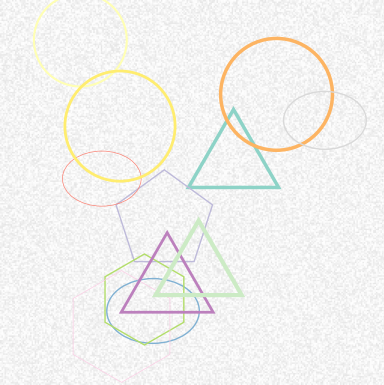[{"shape": "triangle", "thickness": 2.5, "radius": 0.68, "center": [0.607, 0.581]}, {"shape": "circle", "thickness": 1.5, "radius": 0.6, "center": [0.209, 0.896]}, {"shape": "pentagon", "thickness": 1, "radius": 0.66, "center": [0.427, 0.427]}, {"shape": "oval", "thickness": 0.5, "radius": 0.51, "center": [0.264, 0.536]}, {"shape": "oval", "thickness": 1, "radius": 0.6, "center": [0.398, 0.192]}, {"shape": "circle", "thickness": 2.5, "radius": 0.73, "center": [0.718, 0.755]}, {"shape": "hexagon", "thickness": 1, "radius": 0.59, "center": [0.375, 0.222]}, {"shape": "hexagon", "thickness": 0.5, "radius": 0.73, "center": [0.316, 0.152]}, {"shape": "oval", "thickness": 1, "radius": 0.54, "center": [0.844, 0.687]}, {"shape": "triangle", "thickness": 2, "radius": 0.69, "center": [0.434, 0.258]}, {"shape": "triangle", "thickness": 3, "radius": 0.65, "center": [0.516, 0.298]}, {"shape": "circle", "thickness": 2, "radius": 0.72, "center": [0.312, 0.672]}]